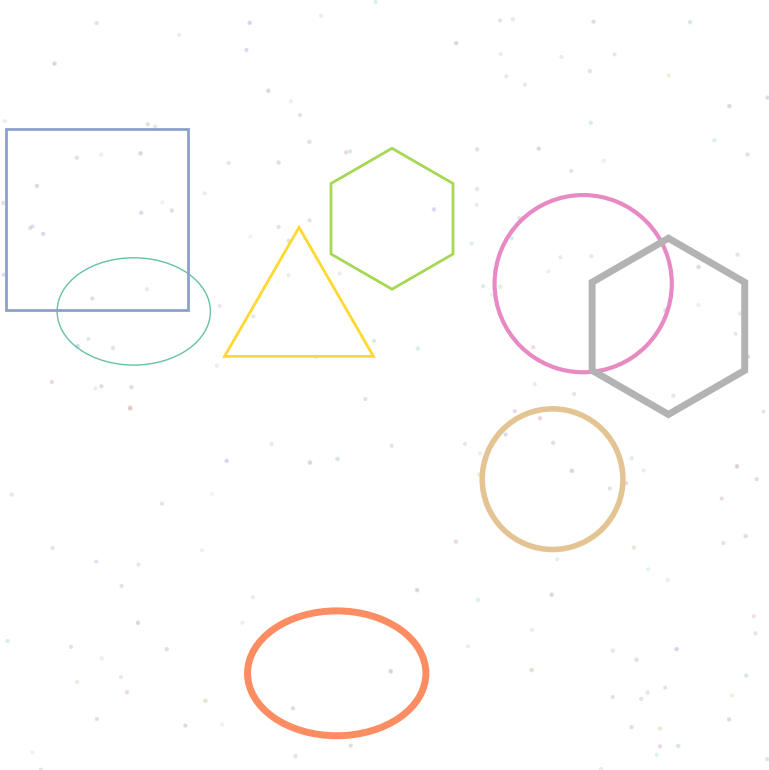[{"shape": "oval", "thickness": 0.5, "radius": 0.5, "center": [0.174, 0.596]}, {"shape": "oval", "thickness": 2.5, "radius": 0.58, "center": [0.437, 0.126]}, {"shape": "square", "thickness": 1, "radius": 0.59, "center": [0.126, 0.715]}, {"shape": "circle", "thickness": 1.5, "radius": 0.58, "center": [0.757, 0.632]}, {"shape": "hexagon", "thickness": 1, "radius": 0.46, "center": [0.509, 0.716]}, {"shape": "triangle", "thickness": 1, "radius": 0.56, "center": [0.388, 0.593]}, {"shape": "circle", "thickness": 2, "radius": 0.46, "center": [0.718, 0.378]}, {"shape": "hexagon", "thickness": 2.5, "radius": 0.57, "center": [0.868, 0.576]}]